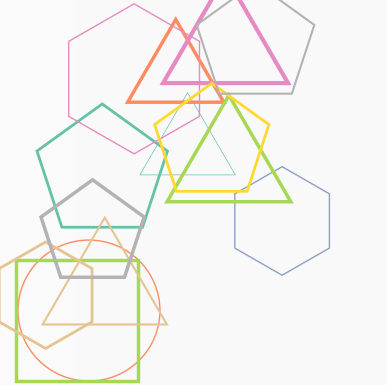[{"shape": "triangle", "thickness": 0.5, "radius": 0.71, "center": [0.484, 0.617]}, {"shape": "pentagon", "thickness": 2, "radius": 0.88, "center": [0.264, 0.553]}, {"shape": "circle", "thickness": 1, "radius": 0.92, "center": [0.23, 0.193]}, {"shape": "triangle", "thickness": 2.5, "radius": 0.72, "center": [0.454, 0.806]}, {"shape": "hexagon", "thickness": 1, "radius": 0.7, "center": [0.728, 0.426]}, {"shape": "hexagon", "thickness": 1, "radius": 0.97, "center": [0.346, 0.795]}, {"shape": "triangle", "thickness": 3, "radius": 0.93, "center": [0.582, 0.877]}, {"shape": "square", "thickness": 2.5, "radius": 0.79, "center": [0.2, 0.167]}, {"shape": "triangle", "thickness": 2.5, "radius": 0.92, "center": [0.591, 0.568]}, {"shape": "pentagon", "thickness": 2, "radius": 0.78, "center": [0.547, 0.629]}, {"shape": "hexagon", "thickness": 2, "radius": 0.69, "center": [0.118, 0.233]}, {"shape": "triangle", "thickness": 1.5, "radius": 0.93, "center": [0.27, 0.25]}, {"shape": "pentagon", "thickness": 2.5, "radius": 0.7, "center": [0.239, 0.393]}, {"shape": "pentagon", "thickness": 1.5, "radius": 0.8, "center": [0.659, 0.886]}]